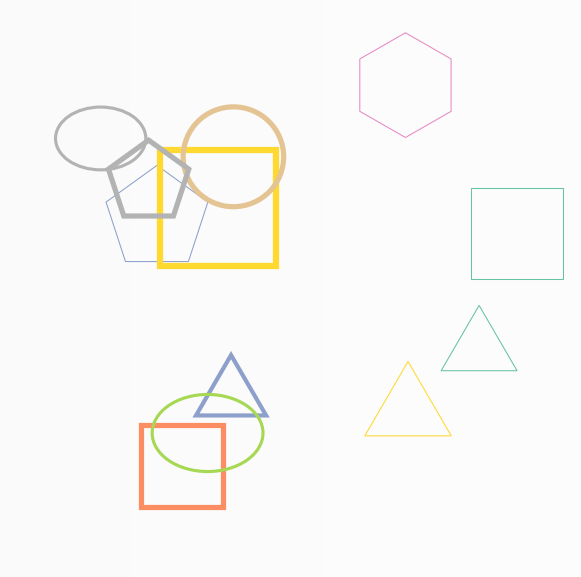[{"shape": "triangle", "thickness": 0.5, "radius": 0.38, "center": [0.824, 0.395]}, {"shape": "square", "thickness": 0.5, "radius": 0.39, "center": [0.89, 0.594]}, {"shape": "square", "thickness": 2.5, "radius": 0.35, "center": [0.313, 0.192]}, {"shape": "triangle", "thickness": 2, "radius": 0.35, "center": [0.398, 0.315]}, {"shape": "pentagon", "thickness": 0.5, "radius": 0.46, "center": [0.27, 0.621]}, {"shape": "hexagon", "thickness": 0.5, "radius": 0.45, "center": [0.698, 0.852]}, {"shape": "oval", "thickness": 1.5, "radius": 0.48, "center": [0.357, 0.249]}, {"shape": "square", "thickness": 3, "radius": 0.5, "center": [0.376, 0.639]}, {"shape": "triangle", "thickness": 0.5, "radius": 0.43, "center": [0.702, 0.287]}, {"shape": "circle", "thickness": 2.5, "radius": 0.43, "center": [0.402, 0.728]}, {"shape": "pentagon", "thickness": 2.5, "radius": 0.36, "center": [0.256, 0.684]}, {"shape": "oval", "thickness": 1.5, "radius": 0.39, "center": [0.173, 0.759]}]